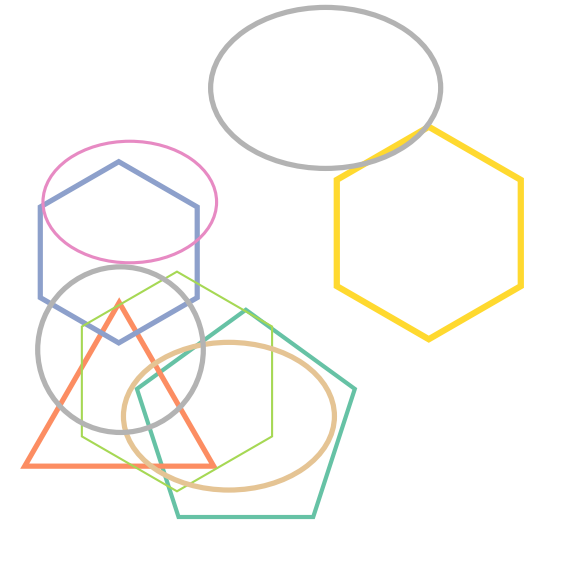[{"shape": "pentagon", "thickness": 2, "radius": 0.99, "center": [0.426, 0.264]}, {"shape": "triangle", "thickness": 2.5, "radius": 0.94, "center": [0.206, 0.286]}, {"shape": "hexagon", "thickness": 2.5, "radius": 0.78, "center": [0.206, 0.562]}, {"shape": "oval", "thickness": 1.5, "radius": 0.75, "center": [0.225, 0.649]}, {"shape": "hexagon", "thickness": 1, "radius": 0.95, "center": [0.306, 0.339]}, {"shape": "hexagon", "thickness": 3, "radius": 0.92, "center": [0.742, 0.596]}, {"shape": "oval", "thickness": 2.5, "radius": 0.91, "center": [0.396, 0.278]}, {"shape": "oval", "thickness": 2.5, "radius": 1.0, "center": [0.564, 0.847]}, {"shape": "circle", "thickness": 2.5, "radius": 0.72, "center": [0.209, 0.394]}]